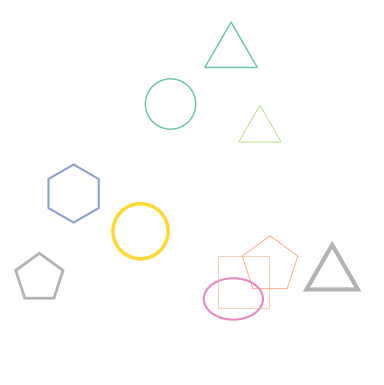[{"shape": "triangle", "thickness": 1, "radius": 0.39, "center": [0.6, 0.864]}, {"shape": "circle", "thickness": 1, "radius": 0.33, "center": [0.443, 0.73]}, {"shape": "pentagon", "thickness": 0.5, "radius": 0.38, "center": [0.701, 0.312]}, {"shape": "hexagon", "thickness": 1.5, "radius": 0.38, "center": [0.191, 0.497]}, {"shape": "oval", "thickness": 1.5, "radius": 0.38, "center": [0.606, 0.224]}, {"shape": "triangle", "thickness": 0.5, "radius": 0.32, "center": [0.675, 0.663]}, {"shape": "circle", "thickness": 2.5, "radius": 0.36, "center": [0.365, 0.399]}, {"shape": "square", "thickness": 0.5, "radius": 0.34, "center": [0.633, 0.268]}, {"shape": "triangle", "thickness": 3, "radius": 0.39, "center": [0.863, 0.287]}, {"shape": "pentagon", "thickness": 2, "radius": 0.32, "center": [0.102, 0.278]}]